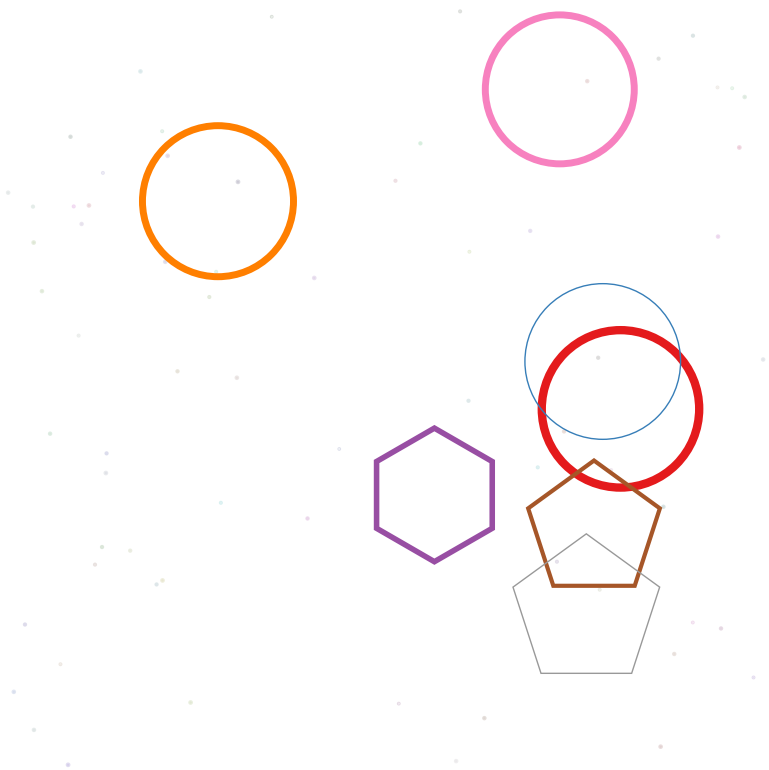[{"shape": "circle", "thickness": 3, "radius": 0.51, "center": [0.806, 0.469]}, {"shape": "circle", "thickness": 0.5, "radius": 0.51, "center": [0.783, 0.531]}, {"shape": "hexagon", "thickness": 2, "radius": 0.43, "center": [0.564, 0.357]}, {"shape": "circle", "thickness": 2.5, "radius": 0.49, "center": [0.283, 0.739]}, {"shape": "pentagon", "thickness": 1.5, "radius": 0.45, "center": [0.771, 0.312]}, {"shape": "circle", "thickness": 2.5, "radius": 0.48, "center": [0.727, 0.884]}, {"shape": "pentagon", "thickness": 0.5, "radius": 0.5, "center": [0.761, 0.207]}]